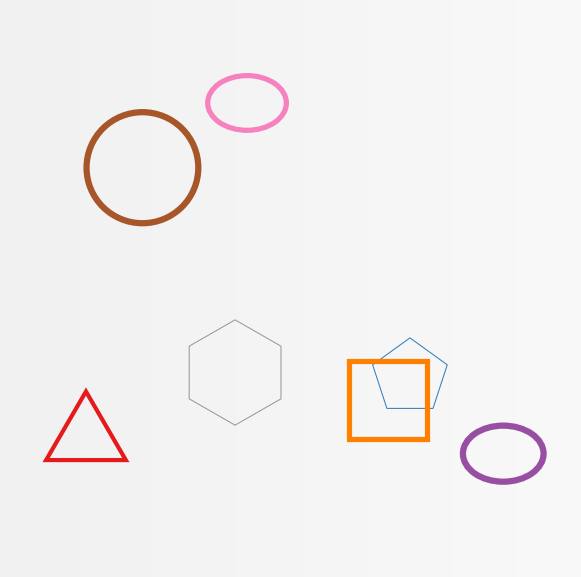[{"shape": "triangle", "thickness": 2, "radius": 0.4, "center": [0.148, 0.242]}, {"shape": "pentagon", "thickness": 0.5, "radius": 0.34, "center": [0.705, 0.347]}, {"shape": "oval", "thickness": 3, "radius": 0.35, "center": [0.866, 0.214]}, {"shape": "square", "thickness": 2.5, "radius": 0.34, "center": [0.667, 0.307]}, {"shape": "circle", "thickness": 3, "radius": 0.48, "center": [0.245, 0.709]}, {"shape": "oval", "thickness": 2.5, "radius": 0.34, "center": [0.425, 0.821]}, {"shape": "hexagon", "thickness": 0.5, "radius": 0.46, "center": [0.404, 0.354]}]